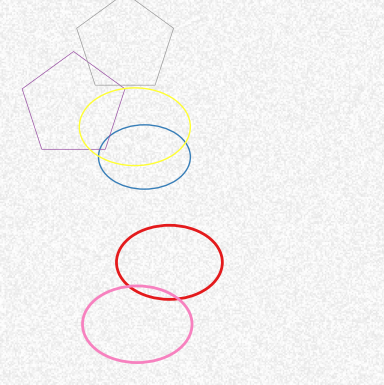[{"shape": "oval", "thickness": 2, "radius": 0.69, "center": [0.44, 0.319]}, {"shape": "oval", "thickness": 1, "radius": 0.6, "center": [0.375, 0.592]}, {"shape": "pentagon", "thickness": 0.5, "radius": 0.7, "center": [0.191, 0.726]}, {"shape": "oval", "thickness": 1, "radius": 0.72, "center": [0.35, 0.671]}, {"shape": "oval", "thickness": 2, "radius": 0.71, "center": [0.357, 0.158]}, {"shape": "pentagon", "thickness": 0.5, "radius": 0.66, "center": [0.325, 0.886]}]